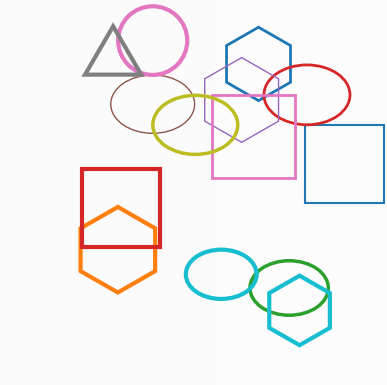[{"shape": "square", "thickness": 1.5, "radius": 0.51, "center": [0.888, 0.575]}, {"shape": "hexagon", "thickness": 2, "radius": 0.48, "center": [0.667, 0.834]}, {"shape": "hexagon", "thickness": 3, "radius": 0.56, "center": [0.304, 0.351]}, {"shape": "oval", "thickness": 2.5, "radius": 0.51, "center": [0.746, 0.252]}, {"shape": "square", "thickness": 3, "radius": 0.51, "center": [0.313, 0.459]}, {"shape": "oval", "thickness": 2, "radius": 0.56, "center": [0.792, 0.754]}, {"shape": "hexagon", "thickness": 1, "radius": 0.55, "center": [0.624, 0.74]}, {"shape": "oval", "thickness": 1, "radius": 0.54, "center": [0.394, 0.729]}, {"shape": "circle", "thickness": 3, "radius": 0.45, "center": [0.394, 0.895]}, {"shape": "square", "thickness": 2, "radius": 0.54, "center": [0.654, 0.645]}, {"shape": "triangle", "thickness": 3, "radius": 0.42, "center": [0.292, 0.848]}, {"shape": "oval", "thickness": 2.5, "radius": 0.55, "center": [0.504, 0.676]}, {"shape": "hexagon", "thickness": 3, "radius": 0.45, "center": [0.773, 0.194]}, {"shape": "oval", "thickness": 3, "radius": 0.46, "center": [0.571, 0.288]}]